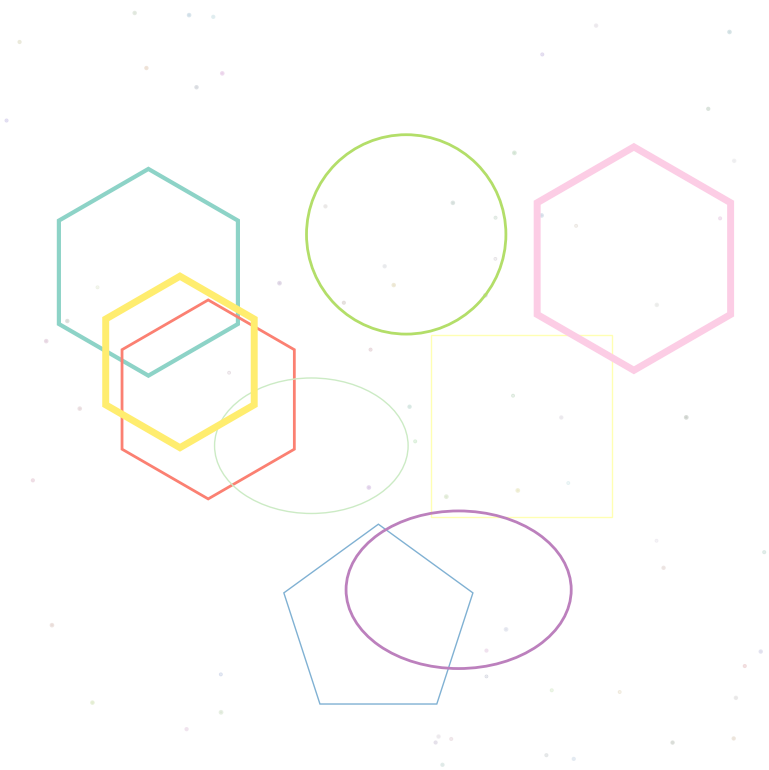[{"shape": "hexagon", "thickness": 1.5, "radius": 0.67, "center": [0.193, 0.646]}, {"shape": "square", "thickness": 0.5, "radius": 0.59, "center": [0.677, 0.447]}, {"shape": "hexagon", "thickness": 1, "radius": 0.65, "center": [0.27, 0.481]}, {"shape": "pentagon", "thickness": 0.5, "radius": 0.65, "center": [0.491, 0.19]}, {"shape": "circle", "thickness": 1, "radius": 0.65, "center": [0.528, 0.696]}, {"shape": "hexagon", "thickness": 2.5, "radius": 0.73, "center": [0.823, 0.664]}, {"shape": "oval", "thickness": 1, "radius": 0.73, "center": [0.596, 0.234]}, {"shape": "oval", "thickness": 0.5, "radius": 0.63, "center": [0.404, 0.421]}, {"shape": "hexagon", "thickness": 2.5, "radius": 0.56, "center": [0.234, 0.53]}]